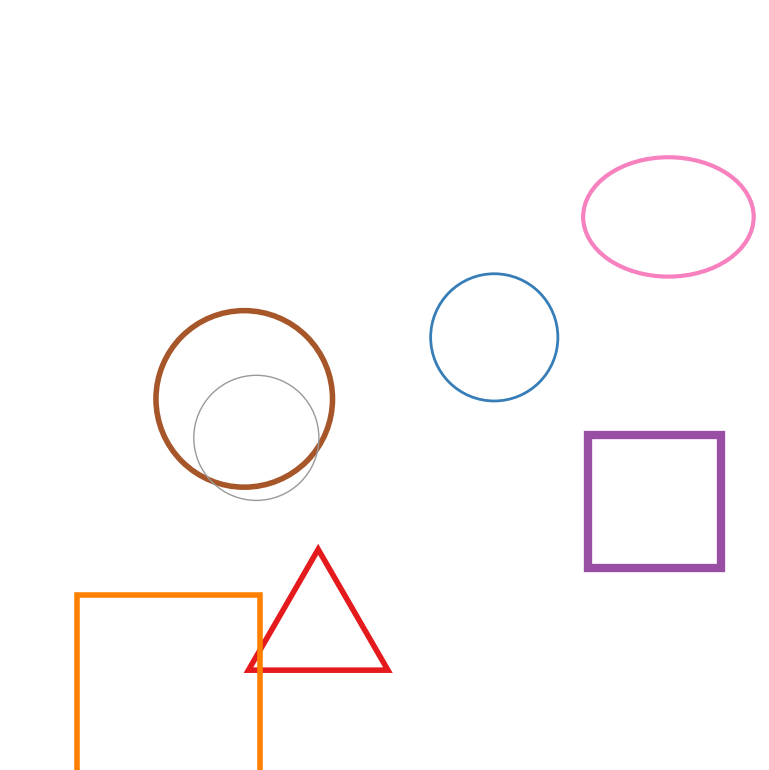[{"shape": "triangle", "thickness": 2, "radius": 0.52, "center": [0.413, 0.182]}, {"shape": "circle", "thickness": 1, "radius": 0.41, "center": [0.642, 0.562]}, {"shape": "square", "thickness": 3, "radius": 0.43, "center": [0.85, 0.348]}, {"shape": "square", "thickness": 2, "radius": 0.59, "center": [0.219, 0.108]}, {"shape": "circle", "thickness": 2, "radius": 0.57, "center": [0.317, 0.482]}, {"shape": "oval", "thickness": 1.5, "radius": 0.55, "center": [0.868, 0.718]}, {"shape": "circle", "thickness": 0.5, "radius": 0.41, "center": [0.333, 0.431]}]